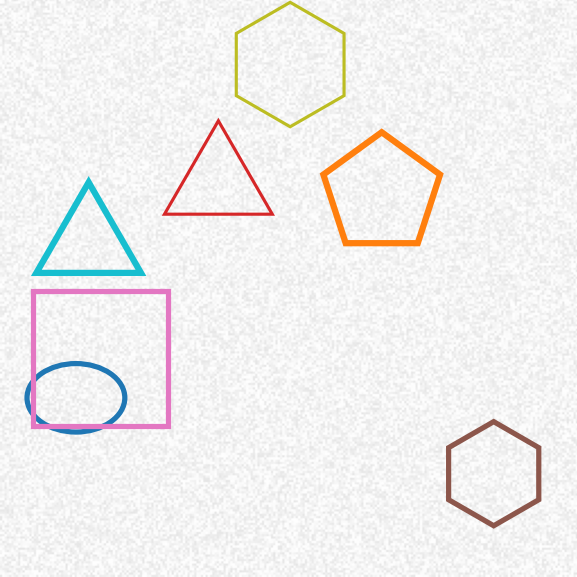[{"shape": "oval", "thickness": 2.5, "radius": 0.42, "center": [0.131, 0.31]}, {"shape": "pentagon", "thickness": 3, "radius": 0.53, "center": [0.661, 0.664]}, {"shape": "triangle", "thickness": 1.5, "radius": 0.54, "center": [0.378, 0.682]}, {"shape": "hexagon", "thickness": 2.5, "radius": 0.45, "center": [0.855, 0.179]}, {"shape": "square", "thickness": 2.5, "radius": 0.58, "center": [0.174, 0.378]}, {"shape": "hexagon", "thickness": 1.5, "radius": 0.54, "center": [0.502, 0.887]}, {"shape": "triangle", "thickness": 3, "radius": 0.52, "center": [0.154, 0.579]}]